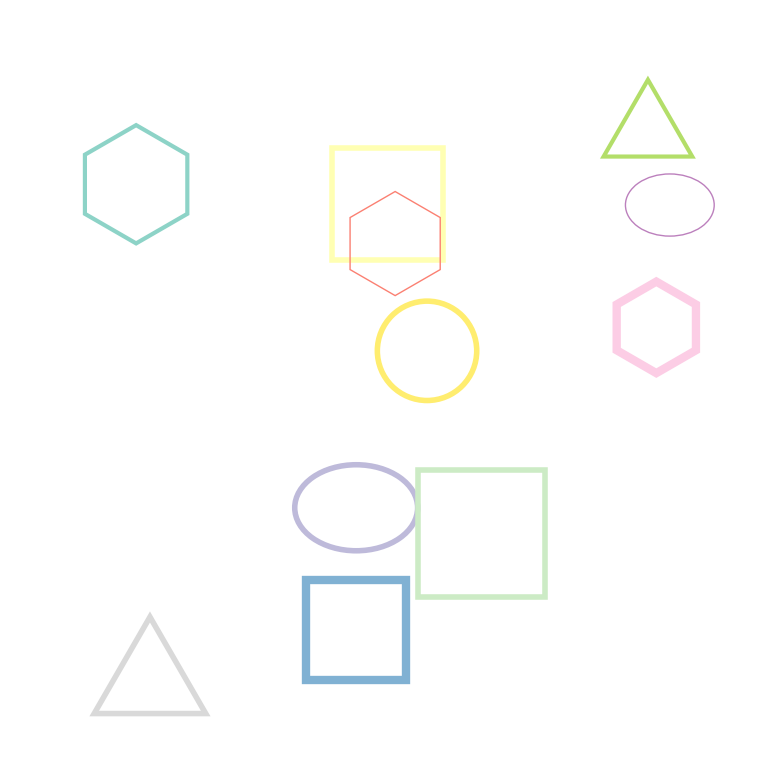[{"shape": "hexagon", "thickness": 1.5, "radius": 0.38, "center": [0.177, 0.761]}, {"shape": "square", "thickness": 2, "radius": 0.36, "center": [0.504, 0.735]}, {"shape": "oval", "thickness": 2, "radius": 0.4, "center": [0.463, 0.341]}, {"shape": "hexagon", "thickness": 0.5, "radius": 0.34, "center": [0.513, 0.684]}, {"shape": "square", "thickness": 3, "radius": 0.33, "center": [0.463, 0.182]}, {"shape": "triangle", "thickness": 1.5, "radius": 0.33, "center": [0.841, 0.83]}, {"shape": "hexagon", "thickness": 3, "radius": 0.3, "center": [0.852, 0.575]}, {"shape": "triangle", "thickness": 2, "radius": 0.42, "center": [0.195, 0.115]}, {"shape": "oval", "thickness": 0.5, "radius": 0.29, "center": [0.87, 0.734]}, {"shape": "square", "thickness": 2, "radius": 0.41, "center": [0.625, 0.307]}, {"shape": "circle", "thickness": 2, "radius": 0.32, "center": [0.555, 0.544]}]